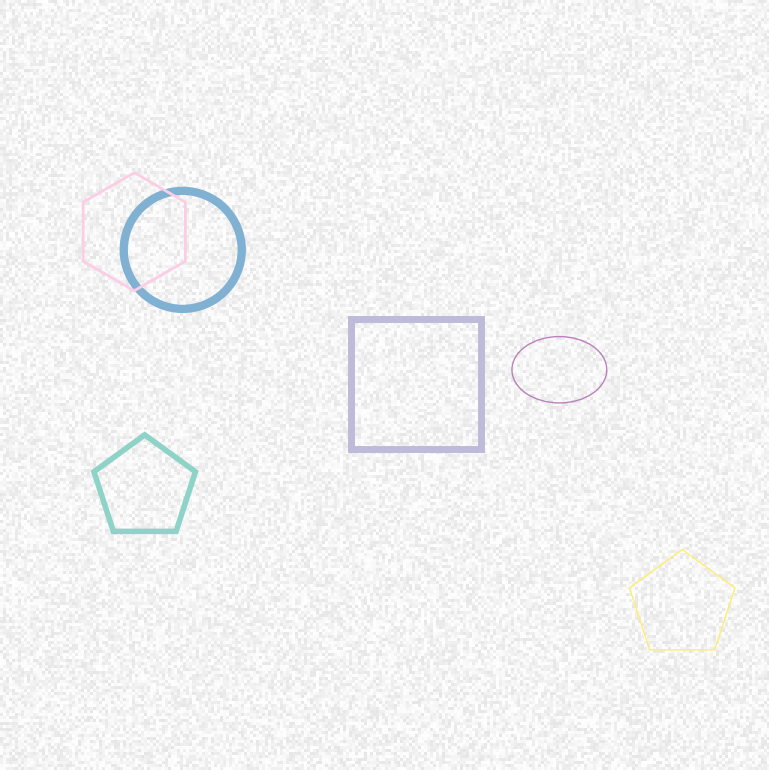[{"shape": "pentagon", "thickness": 2, "radius": 0.35, "center": [0.188, 0.366]}, {"shape": "square", "thickness": 2.5, "radius": 0.42, "center": [0.54, 0.502]}, {"shape": "circle", "thickness": 3, "radius": 0.38, "center": [0.237, 0.675]}, {"shape": "hexagon", "thickness": 1, "radius": 0.38, "center": [0.174, 0.699]}, {"shape": "oval", "thickness": 0.5, "radius": 0.31, "center": [0.726, 0.52]}, {"shape": "pentagon", "thickness": 0.5, "radius": 0.36, "center": [0.886, 0.214]}]